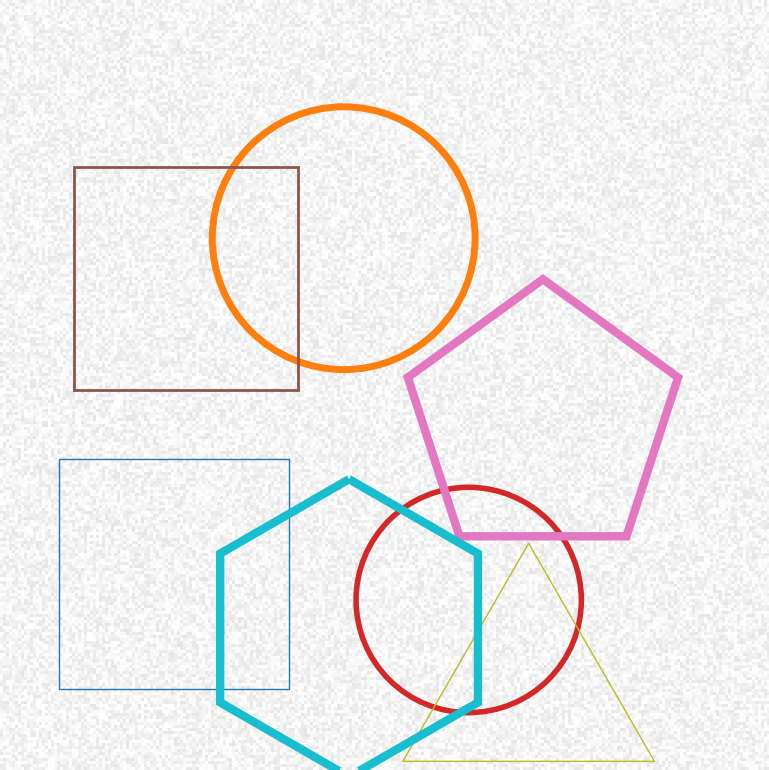[{"shape": "square", "thickness": 0.5, "radius": 0.75, "center": [0.226, 0.254]}, {"shape": "circle", "thickness": 2.5, "radius": 0.85, "center": [0.446, 0.691]}, {"shape": "circle", "thickness": 2, "radius": 0.73, "center": [0.609, 0.221]}, {"shape": "square", "thickness": 1, "radius": 0.73, "center": [0.241, 0.638]}, {"shape": "pentagon", "thickness": 3, "radius": 0.92, "center": [0.705, 0.453]}, {"shape": "triangle", "thickness": 0.5, "radius": 0.94, "center": [0.687, 0.106]}, {"shape": "hexagon", "thickness": 3, "radius": 0.97, "center": [0.453, 0.184]}]